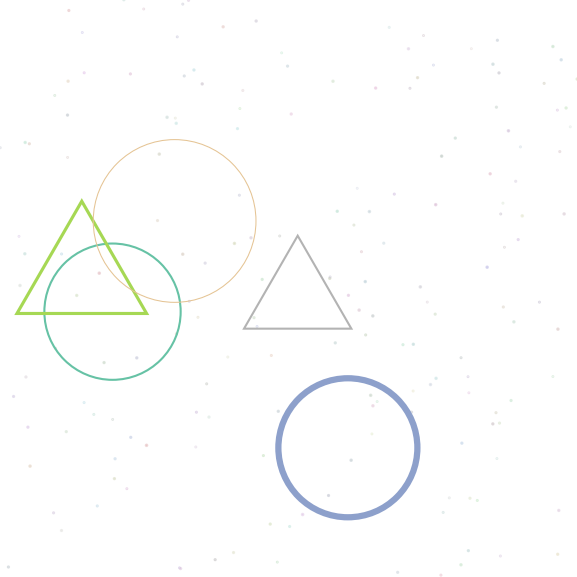[{"shape": "circle", "thickness": 1, "radius": 0.59, "center": [0.195, 0.459]}, {"shape": "circle", "thickness": 3, "radius": 0.6, "center": [0.602, 0.224]}, {"shape": "triangle", "thickness": 1.5, "radius": 0.65, "center": [0.142, 0.521]}, {"shape": "circle", "thickness": 0.5, "radius": 0.7, "center": [0.302, 0.616]}, {"shape": "triangle", "thickness": 1, "radius": 0.54, "center": [0.515, 0.484]}]